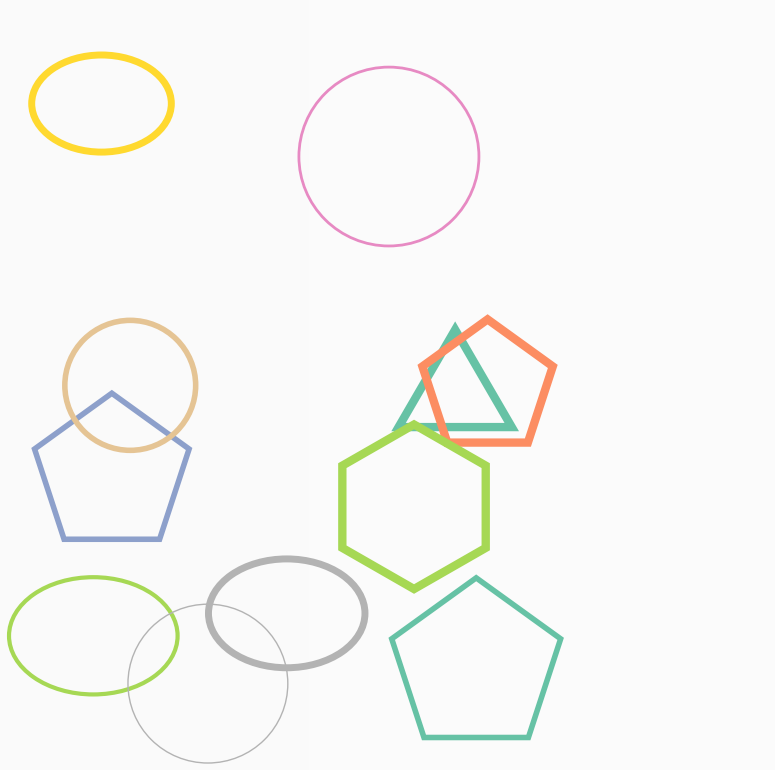[{"shape": "triangle", "thickness": 3, "radius": 0.42, "center": [0.587, 0.488]}, {"shape": "pentagon", "thickness": 2, "radius": 0.57, "center": [0.614, 0.135]}, {"shape": "pentagon", "thickness": 3, "radius": 0.44, "center": [0.629, 0.497]}, {"shape": "pentagon", "thickness": 2, "radius": 0.52, "center": [0.144, 0.384]}, {"shape": "circle", "thickness": 1, "radius": 0.58, "center": [0.502, 0.797]}, {"shape": "oval", "thickness": 1.5, "radius": 0.54, "center": [0.12, 0.174]}, {"shape": "hexagon", "thickness": 3, "radius": 0.53, "center": [0.534, 0.342]}, {"shape": "oval", "thickness": 2.5, "radius": 0.45, "center": [0.131, 0.866]}, {"shape": "circle", "thickness": 2, "radius": 0.42, "center": [0.168, 0.5]}, {"shape": "circle", "thickness": 0.5, "radius": 0.52, "center": [0.268, 0.112]}, {"shape": "oval", "thickness": 2.5, "radius": 0.5, "center": [0.37, 0.203]}]